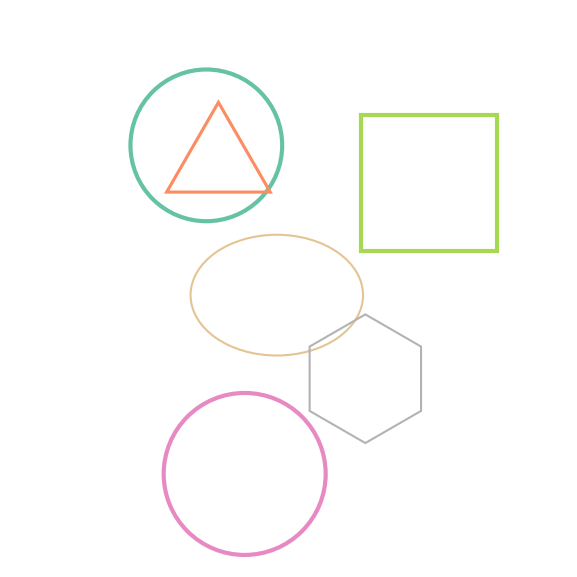[{"shape": "circle", "thickness": 2, "radius": 0.66, "center": [0.357, 0.747]}, {"shape": "triangle", "thickness": 1.5, "radius": 0.52, "center": [0.378, 0.718]}, {"shape": "circle", "thickness": 2, "radius": 0.7, "center": [0.424, 0.178]}, {"shape": "square", "thickness": 2, "radius": 0.59, "center": [0.743, 0.683]}, {"shape": "oval", "thickness": 1, "radius": 0.75, "center": [0.479, 0.488]}, {"shape": "hexagon", "thickness": 1, "radius": 0.56, "center": [0.633, 0.343]}]